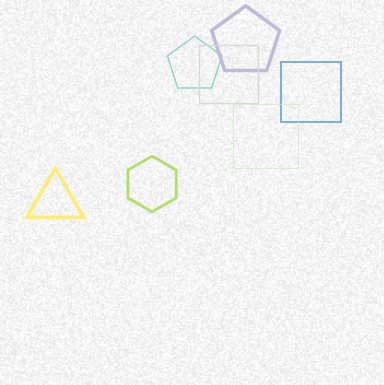[{"shape": "pentagon", "thickness": 1, "radius": 0.37, "center": [0.506, 0.832]}, {"shape": "pentagon", "thickness": 2.5, "radius": 0.46, "center": [0.638, 0.892]}, {"shape": "square", "thickness": 1.5, "radius": 0.39, "center": [0.808, 0.761]}, {"shape": "hexagon", "thickness": 2, "radius": 0.36, "center": [0.395, 0.522]}, {"shape": "square", "thickness": 1, "radius": 0.38, "center": [0.594, 0.807]}, {"shape": "square", "thickness": 0.5, "radius": 0.42, "center": [0.689, 0.647]}, {"shape": "triangle", "thickness": 2.5, "radius": 0.43, "center": [0.144, 0.478]}]